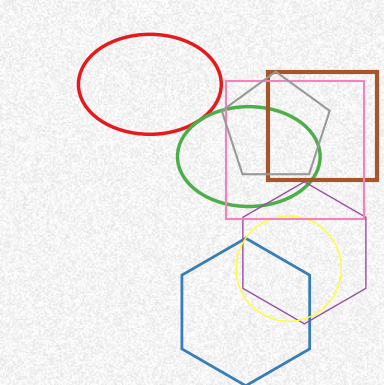[{"shape": "oval", "thickness": 2.5, "radius": 0.93, "center": [0.389, 0.781]}, {"shape": "hexagon", "thickness": 2, "radius": 0.96, "center": [0.638, 0.19]}, {"shape": "oval", "thickness": 2.5, "radius": 0.93, "center": [0.646, 0.593]}, {"shape": "hexagon", "thickness": 1, "radius": 0.92, "center": [0.791, 0.343]}, {"shape": "circle", "thickness": 1, "radius": 0.68, "center": [0.75, 0.302]}, {"shape": "square", "thickness": 3, "radius": 0.71, "center": [0.838, 0.673]}, {"shape": "square", "thickness": 1.5, "radius": 0.9, "center": [0.767, 0.611]}, {"shape": "pentagon", "thickness": 1.5, "radius": 0.74, "center": [0.716, 0.667]}]